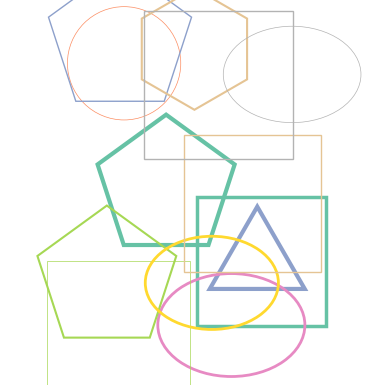[{"shape": "square", "thickness": 2.5, "radius": 0.84, "center": [0.68, 0.322]}, {"shape": "pentagon", "thickness": 3, "radius": 0.94, "center": [0.431, 0.515]}, {"shape": "circle", "thickness": 0.5, "radius": 0.74, "center": [0.322, 0.836]}, {"shape": "pentagon", "thickness": 1, "radius": 0.98, "center": [0.312, 0.895]}, {"shape": "triangle", "thickness": 3, "radius": 0.71, "center": [0.668, 0.321]}, {"shape": "oval", "thickness": 2, "radius": 0.96, "center": [0.601, 0.156]}, {"shape": "pentagon", "thickness": 1.5, "radius": 0.95, "center": [0.278, 0.276]}, {"shape": "square", "thickness": 0.5, "radius": 0.93, "center": [0.309, 0.136]}, {"shape": "oval", "thickness": 2, "radius": 0.86, "center": [0.55, 0.265]}, {"shape": "square", "thickness": 1, "radius": 0.89, "center": [0.656, 0.472]}, {"shape": "hexagon", "thickness": 1.5, "radius": 0.79, "center": [0.505, 0.873]}, {"shape": "square", "thickness": 1, "radius": 0.96, "center": [0.568, 0.78]}, {"shape": "oval", "thickness": 0.5, "radius": 0.89, "center": [0.759, 0.807]}]